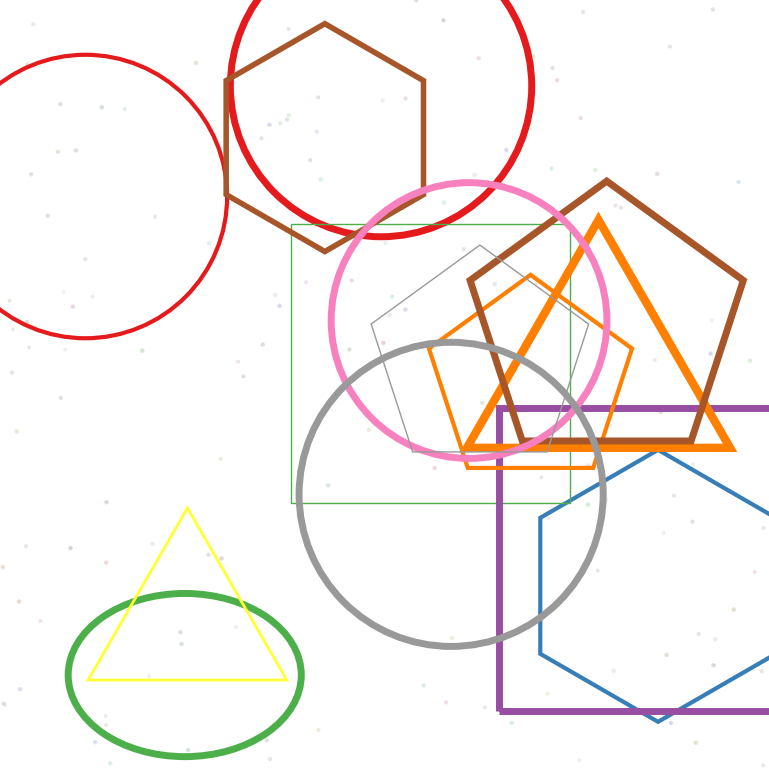[{"shape": "circle", "thickness": 1.5, "radius": 0.92, "center": [0.111, 0.745]}, {"shape": "circle", "thickness": 2.5, "radius": 0.98, "center": [0.495, 0.888]}, {"shape": "hexagon", "thickness": 1.5, "radius": 0.88, "center": [0.855, 0.239]}, {"shape": "oval", "thickness": 2.5, "radius": 0.76, "center": [0.24, 0.123]}, {"shape": "square", "thickness": 0.5, "radius": 0.91, "center": [0.56, 0.528]}, {"shape": "square", "thickness": 2.5, "radius": 0.98, "center": [0.845, 0.273]}, {"shape": "triangle", "thickness": 3, "radius": 0.99, "center": [0.777, 0.517]}, {"shape": "pentagon", "thickness": 1.5, "radius": 0.69, "center": [0.689, 0.504]}, {"shape": "triangle", "thickness": 1, "radius": 0.74, "center": [0.243, 0.191]}, {"shape": "pentagon", "thickness": 2.5, "radius": 0.93, "center": [0.788, 0.578]}, {"shape": "hexagon", "thickness": 2, "radius": 0.74, "center": [0.422, 0.821]}, {"shape": "circle", "thickness": 2.5, "radius": 0.9, "center": [0.609, 0.584]}, {"shape": "circle", "thickness": 2.5, "radius": 0.99, "center": [0.586, 0.358]}, {"shape": "pentagon", "thickness": 0.5, "radius": 0.74, "center": [0.623, 0.533]}]